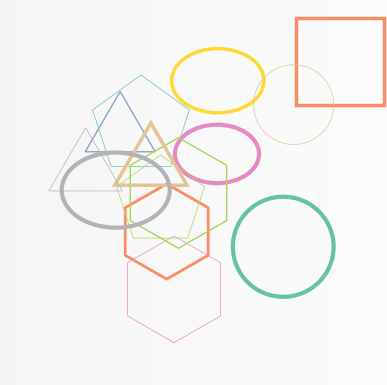[{"shape": "circle", "thickness": 3, "radius": 0.65, "center": [0.731, 0.359]}, {"shape": "pentagon", "thickness": 0.5, "radius": 0.66, "center": [0.364, 0.674]}, {"shape": "square", "thickness": 2.5, "radius": 0.56, "center": [0.877, 0.841]}, {"shape": "hexagon", "thickness": 2, "radius": 0.62, "center": [0.43, 0.399]}, {"shape": "triangle", "thickness": 1, "radius": 0.52, "center": [0.31, 0.658]}, {"shape": "hexagon", "thickness": 0.5, "radius": 0.69, "center": [0.449, 0.248]}, {"shape": "oval", "thickness": 3, "radius": 0.54, "center": [0.56, 0.6]}, {"shape": "pentagon", "thickness": 0.5, "radius": 0.6, "center": [0.414, 0.478]}, {"shape": "hexagon", "thickness": 1, "radius": 0.72, "center": [0.461, 0.499]}, {"shape": "oval", "thickness": 2.5, "radius": 0.6, "center": [0.562, 0.79]}, {"shape": "circle", "thickness": 0.5, "radius": 0.52, "center": [0.758, 0.728]}, {"shape": "triangle", "thickness": 2.5, "radius": 0.54, "center": [0.389, 0.573]}, {"shape": "oval", "thickness": 3, "radius": 0.7, "center": [0.299, 0.506]}, {"shape": "triangle", "thickness": 0.5, "radius": 0.55, "center": [0.221, 0.559]}]